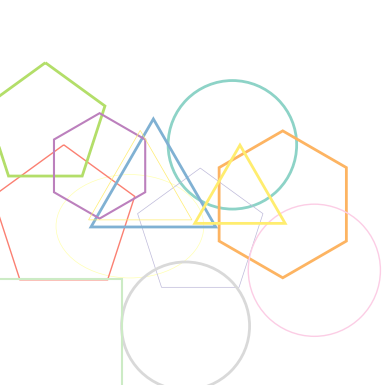[{"shape": "circle", "thickness": 2, "radius": 0.83, "center": [0.604, 0.624]}, {"shape": "oval", "thickness": 0.5, "radius": 0.96, "center": [0.337, 0.412]}, {"shape": "pentagon", "thickness": 0.5, "radius": 0.86, "center": [0.52, 0.392]}, {"shape": "pentagon", "thickness": 1, "radius": 0.97, "center": [0.166, 0.43]}, {"shape": "triangle", "thickness": 2, "radius": 0.94, "center": [0.398, 0.504]}, {"shape": "hexagon", "thickness": 2, "radius": 0.95, "center": [0.734, 0.469]}, {"shape": "pentagon", "thickness": 2, "radius": 0.81, "center": [0.118, 0.674]}, {"shape": "circle", "thickness": 1, "radius": 0.86, "center": [0.816, 0.298]}, {"shape": "circle", "thickness": 2, "radius": 0.83, "center": [0.482, 0.153]}, {"shape": "hexagon", "thickness": 1.5, "radius": 0.68, "center": [0.259, 0.569]}, {"shape": "square", "thickness": 1.5, "radius": 0.87, "center": [0.143, 0.102]}, {"shape": "triangle", "thickness": 2, "radius": 0.68, "center": [0.623, 0.488]}, {"shape": "triangle", "thickness": 0.5, "radius": 0.77, "center": [0.364, 0.506]}]